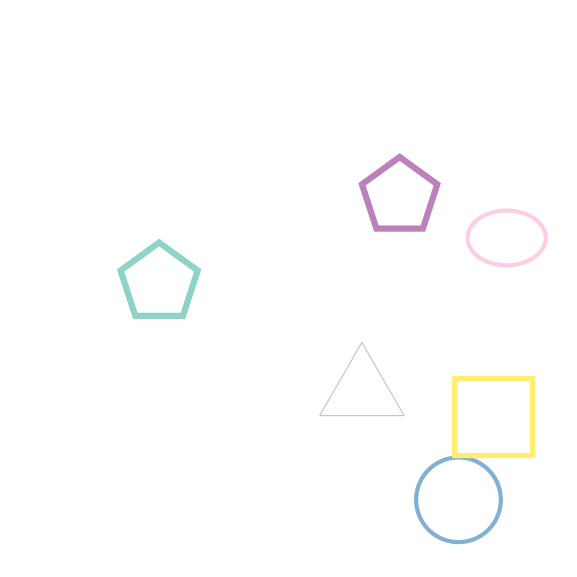[{"shape": "pentagon", "thickness": 3, "radius": 0.35, "center": [0.276, 0.509]}, {"shape": "triangle", "thickness": 0.5, "radius": 0.42, "center": [0.627, 0.322]}, {"shape": "circle", "thickness": 2, "radius": 0.37, "center": [0.794, 0.134]}, {"shape": "oval", "thickness": 2, "radius": 0.34, "center": [0.877, 0.587]}, {"shape": "pentagon", "thickness": 3, "radius": 0.34, "center": [0.692, 0.659]}, {"shape": "square", "thickness": 2.5, "radius": 0.34, "center": [0.853, 0.278]}]